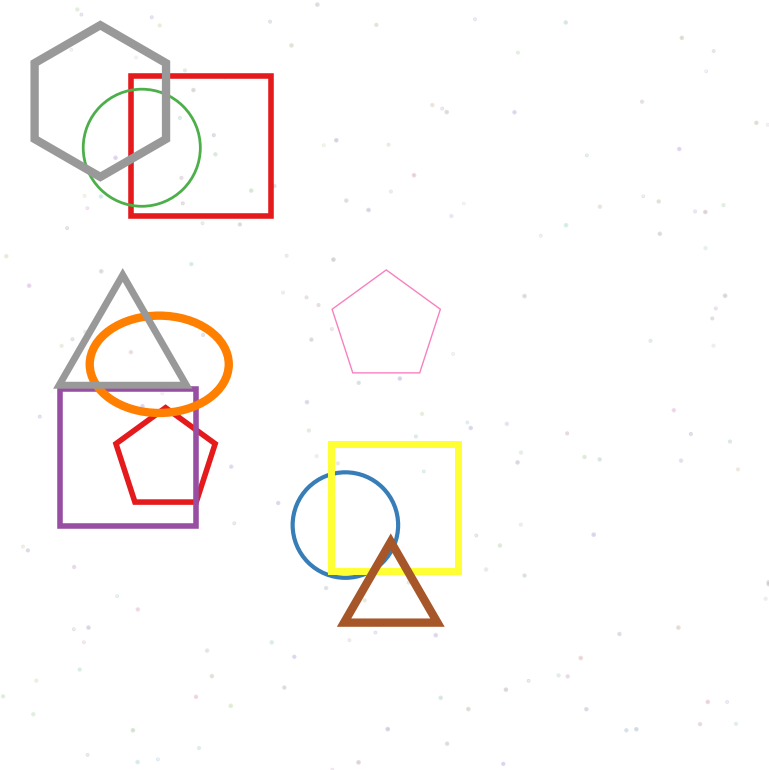[{"shape": "pentagon", "thickness": 2, "radius": 0.34, "center": [0.215, 0.403]}, {"shape": "square", "thickness": 2, "radius": 0.46, "center": [0.261, 0.81]}, {"shape": "circle", "thickness": 1.5, "radius": 0.34, "center": [0.449, 0.318]}, {"shape": "circle", "thickness": 1, "radius": 0.38, "center": [0.184, 0.808]}, {"shape": "square", "thickness": 2, "radius": 0.44, "center": [0.166, 0.406]}, {"shape": "oval", "thickness": 3, "radius": 0.45, "center": [0.207, 0.527]}, {"shape": "square", "thickness": 2.5, "radius": 0.41, "center": [0.513, 0.341]}, {"shape": "triangle", "thickness": 3, "radius": 0.35, "center": [0.507, 0.226]}, {"shape": "pentagon", "thickness": 0.5, "radius": 0.37, "center": [0.502, 0.576]}, {"shape": "triangle", "thickness": 2.5, "radius": 0.48, "center": [0.159, 0.547]}, {"shape": "hexagon", "thickness": 3, "radius": 0.49, "center": [0.13, 0.869]}]